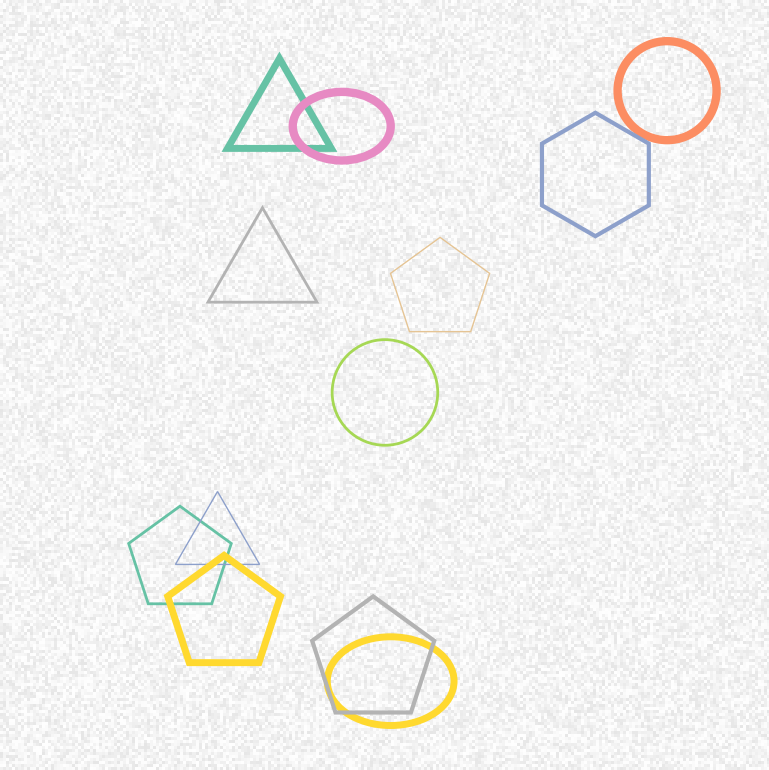[{"shape": "triangle", "thickness": 2.5, "radius": 0.39, "center": [0.363, 0.846]}, {"shape": "pentagon", "thickness": 1, "radius": 0.35, "center": [0.234, 0.273]}, {"shape": "circle", "thickness": 3, "radius": 0.32, "center": [0.866, 0.882]}, {"shape": "triangle", "thickness": 0.5, "radius": 0.32, "center": [0.282, 0.299]}, {"shape": "hexagon", "thickness": 1.5, "radius": 0.4, "center": [0.773, 0.773]}, {"shape": "oval", "thickness": 3, "radius": 0.32, "center": [0.444, 0.836]}, {"shape": "circle", "thickness": 1, "radius": 0.34, "center": [0.5, 0.49]}, {"shape": "pentagon", "thickness": 2.5, "radius": 0.38, "center": [0.291, 0.202]}, {"shape": "oval", "thickness": 2.5, "radius": 0.41, "center": [0.507, 0.115]}, {"shape": "pentagon", "thickness": 0.5, "radius": 0.34, "center": [0.572, 0.624]}, {"shape": "pentagon", "thickness": 1.5, "radius": 0.42, "center": [0.485, 0.142]}, {"shape": "triangle", "thickness": 1, "radius": 0.41, "center": [0.341, 0.648]}]